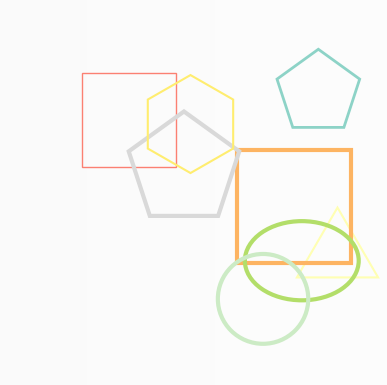[{"shape": "pentagon", "thickness": 2, "radius": 0.56, "center": [0.822, 0.76]}, {"shape": "triangle", "thickness": 1.5, "radius": 0.61, "center": [0.871, 0.34]}, {"shape": "square", "thickness": 1, "radius": 0.61, "center": [0.333, 0.689]}, {"shape": "square", "thickness": 3, "radius": 0.73, "center": [0.758, 0.463]}, {"shape": "oval", "thickness": 3, "radius": 0.73, "center": [0.779, 0.323]}, {"shape": "pentagon", "thickness": 3, "radius": 0.75, "center": [0.475, 0.561]}, {"shape": "circle", "thickness": 3, "radius": 0.58, "center": [0.679, 0.224]}, {"shape": "hexagon", "thickness": 1.5, "radius": 0.64, "center": [0.492, 0.678]}]